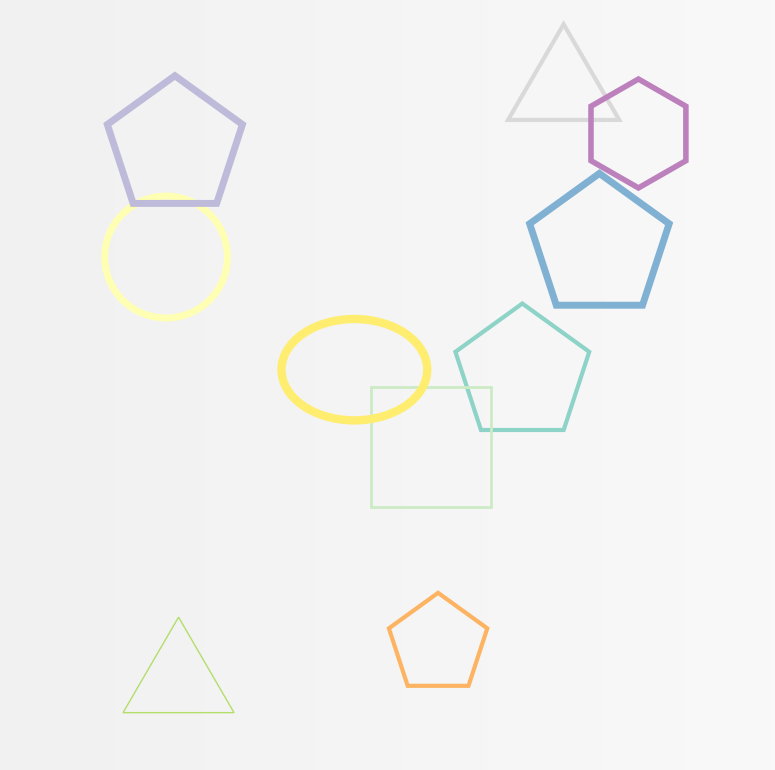[{"shape": "pentagon", "thickness": 1.5, "radius": 0.45, "center": [0.674, 0.515]}, {"shape": "circle", "thickness": 2.5, "radius": 0.4, "center": [0.214, 0.666]}, {"shape": "pentagon", "thickness": 2.5, "radius": 0.46, "center": [0.226, 0.81]}, {"shape": "pentagon", "thickness": 2.5, "radius": 0.47, "center": [0.773, 0.68]}, {"shape": "pentagon", "thickness": 1.5, "radius": 0.33, "center": [0.565, 0.163]}, {"shape": "triangle", "thickness": 0.5, "radius": 0.41, "center": [0.23, 0.116]}, {"shape": "triangle", "thickness": 1.5, "radius": 0.41, "center": [0.727, 0.886]}, {"shape": "hexagon", "thickness": 2, "radius": 0.35, "center": [0.824, 0.827]}, {"shape": "square", "thickness": 1, "radius": 0.39, "center": [0.556, 0.419]}, {"shape": "oval", "thickness": 3, "radius": 0.47, "center": [0.457, 0.52]}]